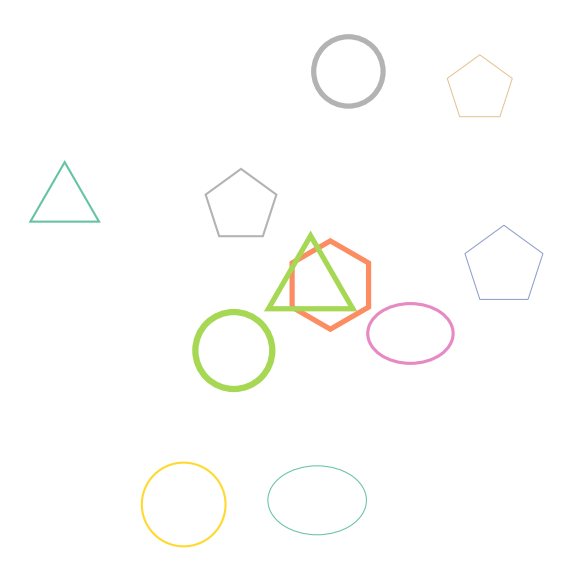[{"shape": "oval", "thickness": 0.5, "radius": 0.43, "center": [0.549, 0.133]}, {"shape": "triangle", "thickness": 1, "radius": 0.34, "center": [0.112, 0.65]}, {"shape": "hexagon", "thickness": 2.5, "radius": 0.38, "center": [0.572, 0.506]}, {"shape": "pentagon", "thickness": 0.5, "radius": 0.35, "center": [0.873, 0.538]}, {"shape": "oval", "thickness": 1.5, "radius": 0.37, "center": [0.711, 0.422]}, {"shape": "circle", "thickness": 3, "radius": 0.33, "center": [0.405, 0.392]}, {"shape": "triangle", "thickness": 2.5, "radius": 0.42, "center": [0.538, 0.507]}, {"shape": "circle", "thickness": 1, "radius": 0.36, "center": [0.318, 0.126]}, {"shape": "pentagon", "thickness": 0.5, "radius": 0.3, "center": [0.831, 0.845]}, {"shape": "pentagon", "thickness": 1, "radius": 0.32, "center": [0.417, 0.642]}, {"shape": "circle", "thickness": 2.5, "radius": 0.3, "center": [0.603, 0.875]}]